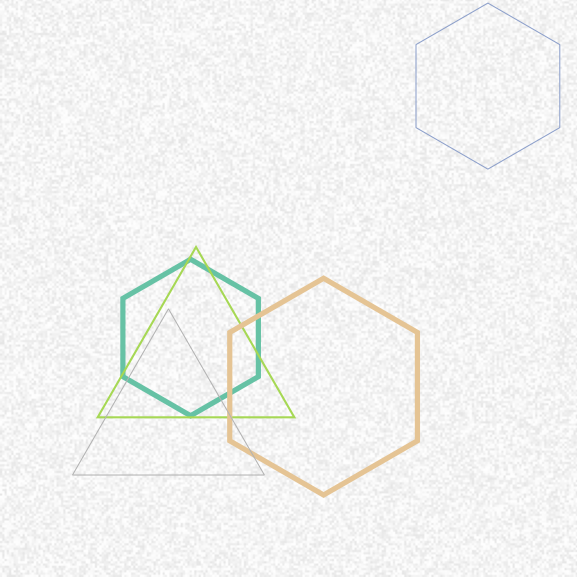[{"shape": "hexagon", "thickness": 2.5, "radius": 0.68, "center": [0.33, 0.415]}, {"shape": "hexagon", "thickness": 0.5, "radius": 0.72, "center": [0.845, 0.85]}, {"shape": "triangle", "thickness": 1, "radius": 0.98, "center": [0.339, 0.375]}, {"shape": "hexagon", "thickness": 2.5, "radius": 0.94, "center": [0.56, 0.33]}, {"shape": "triangle", "thickness": 0.5, "radius": 0.96, "center": [0.292, 0.273]}]